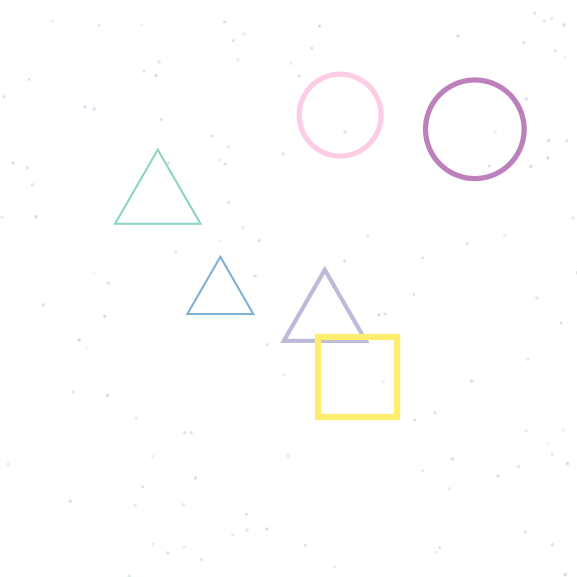[{"shape": "triangle", "thickness": 1, "radius": 0.43, "center": [0.273, 0.654]}, {"shape": "triangle", "thickness": 2, "radius": 0.41, "center": [0.562, 0.45]}, {"shape": "triangle", "thickness": 1, "radius": 0.33, "center": [0.382, 0.488]}, {"shape": "circle", "thickness": 2.5, "radius": 0.35, "center": [0.589, 0.8]}, {"shape": "circle", "thickness": 2.5, "radius": 0.43, "center": [0.822, 0.775]}, {"shape": "square", "thickness": 3, "radius": 0.34, "center": [0.619, 0.346]}]